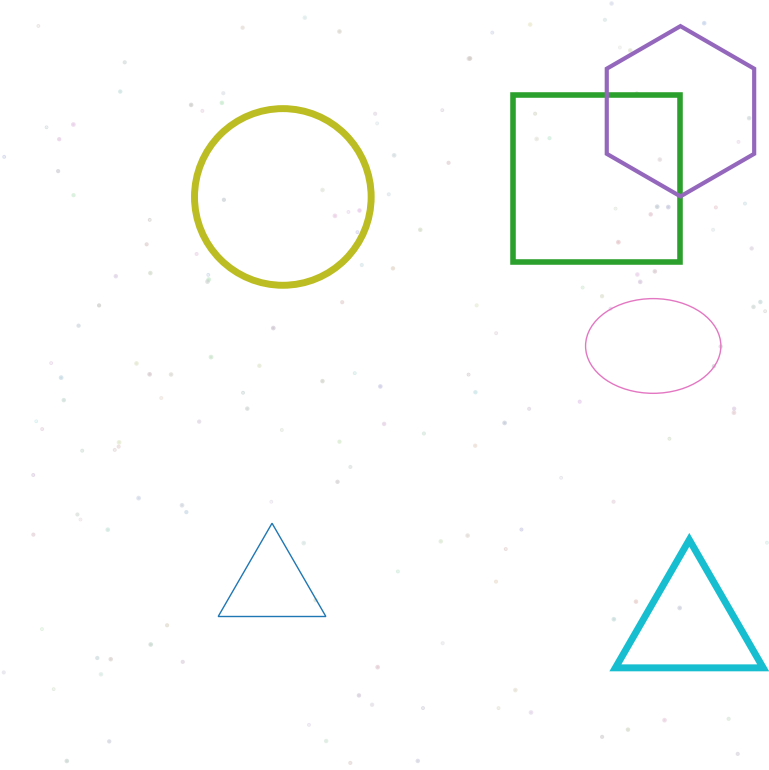[{"shape": "triangle", "thickness": 0.5, "radius": 0.4, "center": [0.353, 0.24]}, {"shape": "square", "thickness": 2, "radius": 0.54, "center": [0.775, 0.769]}, {"shape": "hexagon", "thickness": 1.5, "radius": 0.55, "center": [0.884, 0.856]}, {"shape": "oval", "thickness": 0.5, "radius": 0.44, "center": [0.848, 0.551]}, {"shape": "circle", "thickness": 2.5, "radius": 0.57, "center": [0.367, 0.744]}, {"shape": "triangle", "thickness": 2.5, "radius": 0.55, "center": [0.895, 0.188]}]